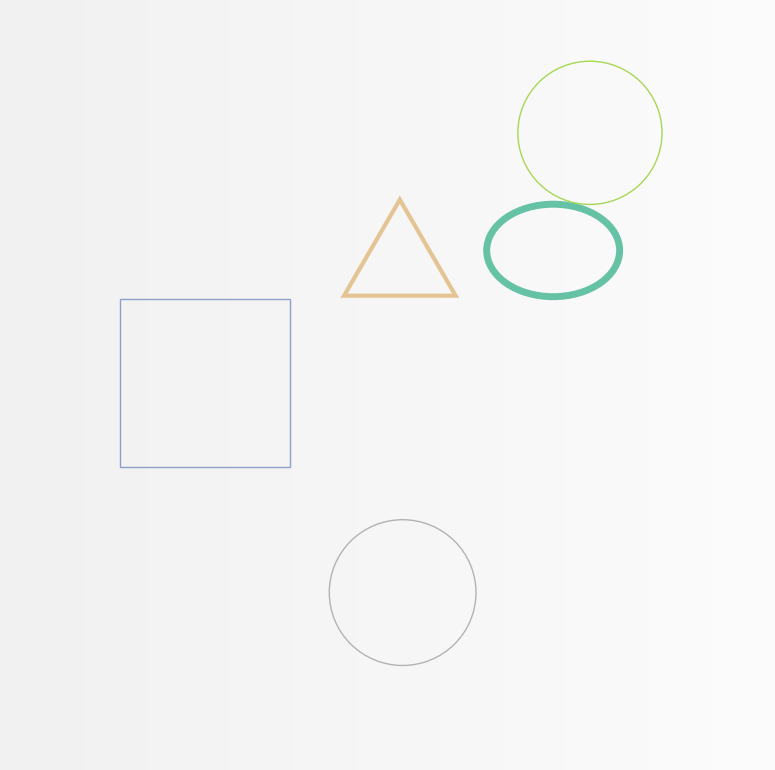[{"shape": "oval", "thickness": 2.5, "radius": 0.43, "center": [0.714, 0.675]}, {"shape": "square", "thickness": 0.5, "radius": 0.55, "center": [0.265, 0.503]}, {"shape": "circle", "thickness": 0.5, "radius": 0.47, "center": [0.761, 0.828]}, {"shape": "triangle", "thickness": 1.5, "radius": 0.42, "center": [0.516, 0.658]}, {"shape": "circle", "thickness": 0.5, "radius": 0.47, "center": [0.52, 0.23]}]